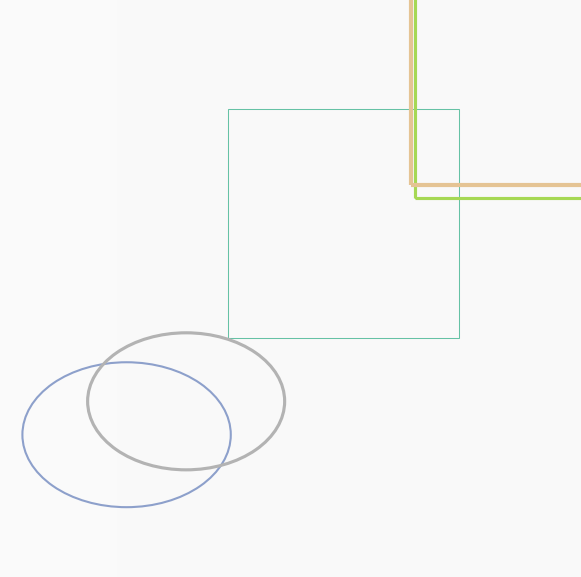[{"shape": "square", "thickness": 0.5, "radius": 0.99, "center": [0.591, 0.612]}, {"shape": "oval", "thickness": 1, "radius": 0.9, "center": [0.218, 0.246]}, {"shape": "square", "thickness": 1.5, "radius": 0.92, "center": [0.898, 0.839]}, {"shape": "square", "thickness": 2, "radius": 0.91, "center": [0.889, 0.859]}, {"shape": "oval", "thickness": 1.5, "radius": 0.85, "center": [0.32, 0.304]}]